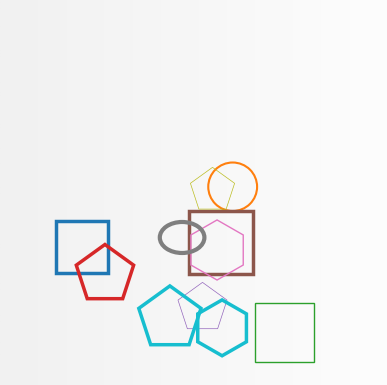[{"shape": "square", "thickness": 2.5, "radius": 0.34, "center": [0.212, 0.358]}, {"shape": "circle", "thickness": 1.5, "radius": 0.32, "center": [0.6, 0.515]}, {"shape": "square", "thickness": 1, "radius": 0.38, "center": [0.734, 0.136]}, {"shape": "pentagon", "thickness": 2.5, "radius": 0.39, "center": [0.271, 0.287]}, {"shape": "pentagon", "thickness": 0.5, "radius": 0.33, "center": [0.523, 0.2]}, {"shape": "square", "thickness": 2.5, "radius": 0.41, "center": [0.57, 0.37]}, {"shape": "hexagon", "thickness": 1, "radius": 0.39, "center": [0.56, 0.351]}, {"shape": "oval", "thickness": 3, "radius": 0.29, "center": [0.47, 0.383]}, {"shape": "pentagon", "thickness": 0.5, "radius": 0.3, "center": [0.548, 0.505]}, {"shape": "hexagon", "thickness": 2.5, "radius": 0.36, "center": [0.573, 0.148]}, {"shape": "pentagon", "thickness": 2.5, "radius": 0.42, "center": [0.438, 0.173]}]